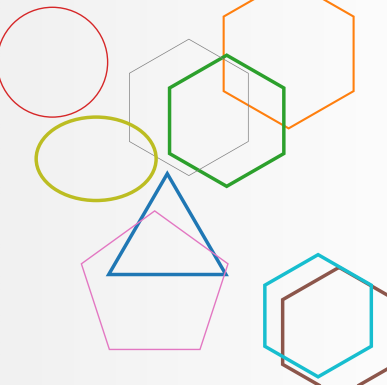[{"shape": "triangle", "thickness": 2.5, "radius": 0.87, "center": [0.432, 0.374]}, {"shape": "hexagon", "thickness": 1.5, "radius": 0.97, "center": [0.745, 0.86]}, {"shape": "hexagon", "thickness": 2.5, "radius": 0.85, "center": [0.585, 0.686]}, {"shape": "circle", "thickness": 1, "radius": 0.71, "center": [0.135, 0.838]}, {"shape": "hexagon", "thickness": 2.5, "radius": 0.84, "center": [0.875, 0.138]}, {"shape": "pentagon", "thickness": 1, "radius": 0.99, "center": [0.399, 0.253]}, {"shape": "hexagon", "thickness": 0.5, "radius": 0.89, "center": [0.487, 0.721]}, {"shape": "oval", "thickness": 2.5, "radius": 0.77, "center": [0.248, 0.588]}, {"shape": "hexagon", "thickness": 2.5, "radius": 0.79, "center": [0.821, 0.18]}]